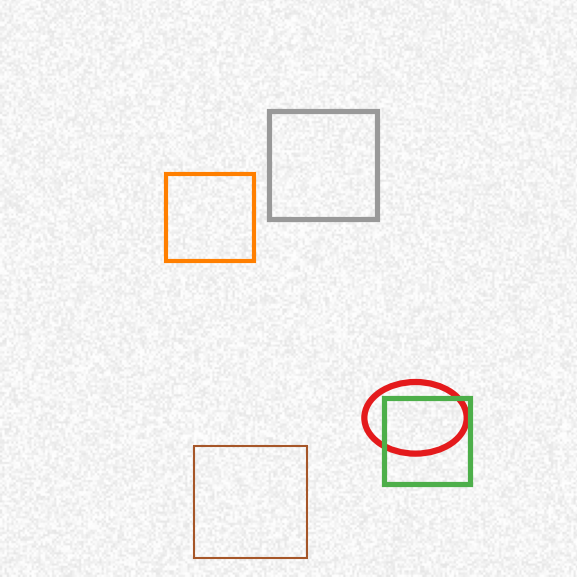[{"shape": "oval", "thickness": 3, "radius": 0.44, "center": [0.72, 0.276]}, {"shape": "square", "thickness": 2.5, "radius": 0.37, "center": [0.74, 0.236]}, {"shape": "square", "thickness": 2, "radius": 0.38, "center": [0.364, 0.623]}, {"shape": "square", "thickness": 1, "radius": 0.49, "center": [0.434, 0.13]}, {"shape": "square", "thickness": 2.5, "radius": 0.47, "center": [0.56, 0.713]}]